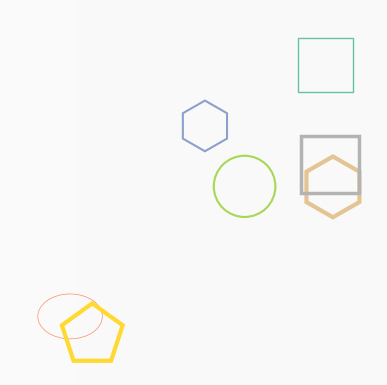[{"shape": "square", "thickness": 1, "radius": 0.35, "center": [0.84, 0.831]}, {"shape": "oval", "thickness": 0.5, "radius": 0.42, "center": [0.181, 0.178]}, {"shape": "hexagon", "thickness": 1.5, "radius": 0.33, "center": [0.529, 0.673]}, {"shape": "circle", "thickness": 1.5, "radius": 0.4, "center": [0.631, 0.516]}, {"shape": "pentagon", "thickness": 3, "radius": 0.41, "center": [0.238, 0.13]}, {"shape": "hexagon", "thickness": 3, "radius": 0.39, "center": [0.859, 0.515]}, {"shape": "square", "thickness": 2.5, "radius": 0.37, "center": [0.851, 0.572]}]